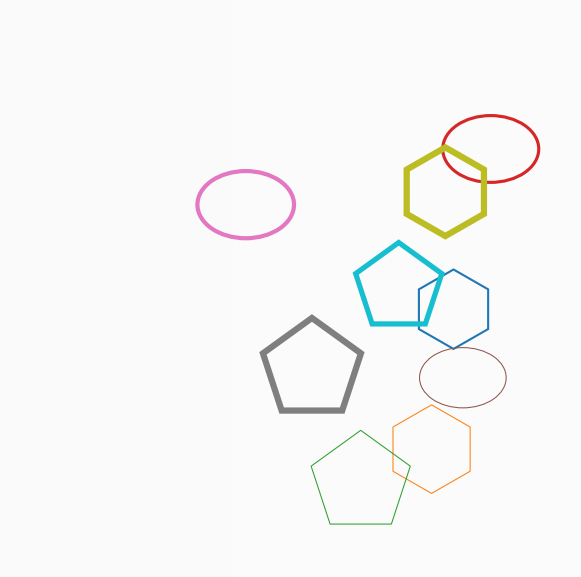[{"shape": "hexagon", "thickness": 1, "radius": 0.34, "center": [0.78, 0.464]}, {"shape": "hexagon", "thickness": 0.5, "radius": 0.38, "center": [0.742, 0.221]}, {"shape": "pentagon", "thickness": 0.5, "radius": 0.45, "center": [0.621, 0.164]}, {"shape": "oval", "thickness": 1.5, "radius": 0.41, "center": [0.844, 0.741]}, {"shape": "oval", "thickness": 0.5, "radius": 0.37, "center": [0.796, 0.345]}, {"shape": "oval", "thickness": 2, "radius": 0.42, "center": [0.423, 0.645]}, {"shape": "pentagon", "thickness": 3, "radius": 0.44, "center": [0.537, 0.36]}, {"shape": "hexagon", "thickness": 3, "radius": 0.38, "center": [0.766, 0.667]}, {"shape": "pentagon", "thickness": 2.5, "radius": 0.39, "center": [0.686, 0.501]}]